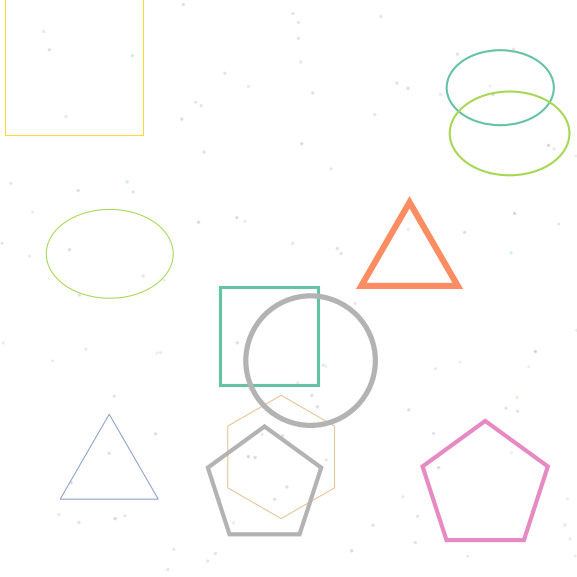[{"shape": "square", "thickness": 1.5, "radius": 0.42, "center": [0.466, 0.418]}, {"shape": "oval", "thickness": 1, "radius": 0.46, "center": [0.866, 0.847]}, {"shape": "triangle", "thickness": 3, "radius": 0.48, "center": [0.709, 0.552]}, {"shape": "triangle", "thickness": 0.5, "radius": 0.49, "center": [0.189, 0.184]}, {"shape": "pentagon", "thickness": 2, "radius": 0.57, "center": [0.84, 0.156]}, {"shape": "oval", "thickness": 0.5, "radius": 0.55, "center": [0.19, 0.56]}, {"shape": "oval", "thickness": 1, "radius": 0.52, "center": [0.882, 0.768]}, {"shape": "square", "thickness": 0.5, "radius": 0.6, "center": [0.128, 0.884]}, {"shape": "hexagon", "thickness": 0.5, "radius": 0.53, "center": [0.487, 0.208]}, {"shape": "pentagon", "thickness": 2, "radius": 0.52, "center": [0.458, 0.157]}, {"shape": "circle", "thickness": 2.5, "radius": 0.56, "center": [0.538, 0.375]}]